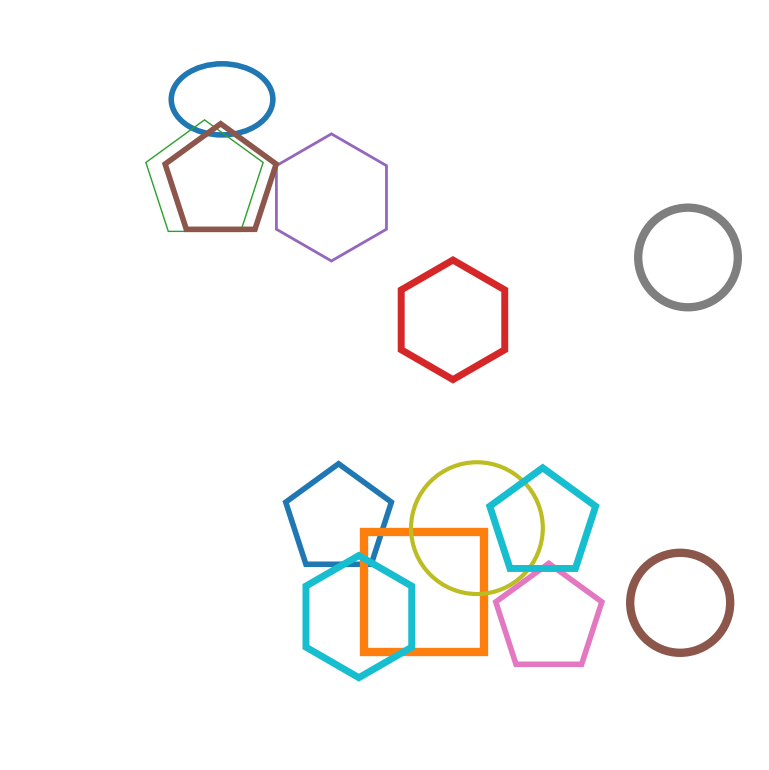[{"shape": "pentagon", "thickness": 2, "radius": 0.36, "center": [0.44, 0.326]}, {"shape": "oval", "thickness": 2, "radius": 0.33, "center": [0.288, 0.871]}, {"shape": "square", "thickness": 3, "radius": 0.39, "center": [0.551, 0.231]}, {"shape": "pentagon", "thickness": 0.5, "radius": 0.4, "center": [0.266, 0.764]}, {"shape": "hexagon", "thickness": 2.5, "radius": 0.39, "center": [0.588, 0.585]}, {"shape": "hexagon", "thickness": 1, "radius": 0.41, "center": [0.43, 0.744]}, {"shape": "pentagon", "thickness": 2, "radius": 0.38, "center": [0.287, 0.764]}, {"shape": "circle", "thickness": 3, "radius": 0.32, "center": [0.883, 0.217]}, {"shape": "pentagon", "thickness": 2, "radius": 0.36, "center": [0.713, 0.196]}, {"shape": "circle", "thickness": 3, "radius": 0.32, "center": [0.894, 0.666]}, {"shape": "circle", "thickness": 1.5, "radius": 0.43, "center": [0.619, 0.314]}, {"shape": "hexagon", "thickness": 2.5, "radius": 0.4, "center": [0.466, 0.199]}, {"shape": "pentagon", "thickness": 2.5, "radius": 0.36, "center": [0.705, 0.32]}]